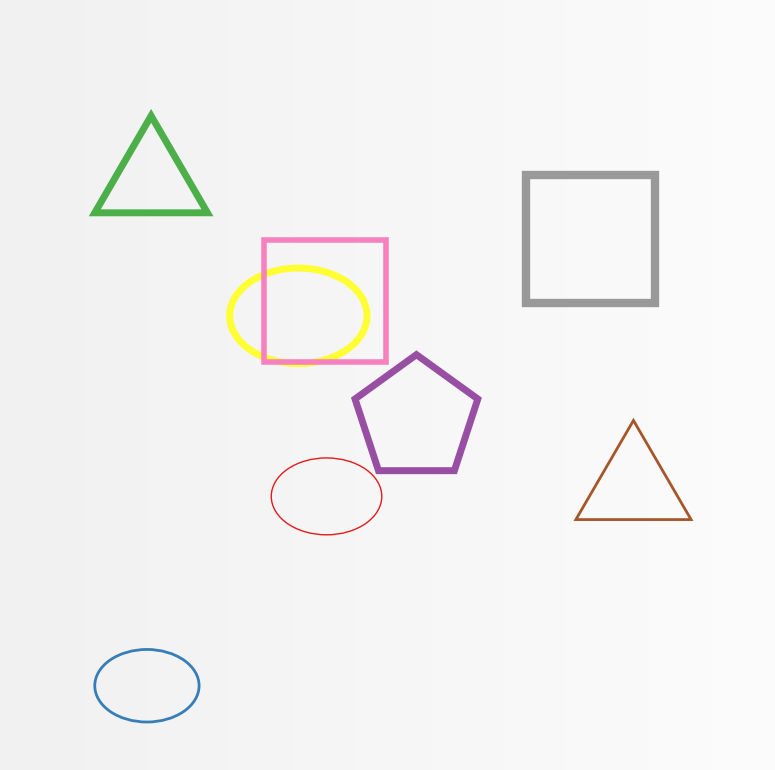[{"shape": "oval", "thickness": 0.5, "radius": 0.36, "center": [0.421, 0.355]}, {"shape": "oval", "thickness": 1, "radius": 0.34, "center": [0.19, 0.109]}, {"shape": "triangle", "thickness": 2.5, "radius": 0.42, "center": [0.195, 0.766]}, {"shape": "pentagon", "thickness": 2.5, "radius": 0.42, "center": [0.537, 0.456]}, {"shape": "oval", "thickness": 2.5, "radius": 0.44, "center": [0.385, 0.59]}, {"shape": "triangle", "thickness": 1, "radius": 0.43, "center": [0.817, 0.368]}, {"shape": "square", "thickness": 2, "radius": 0.39, "center": [0.419, 0.609]}, {"shape": "square", "thickness": 3, "radius": 0.41, "center": [0.762, 0.689]}]